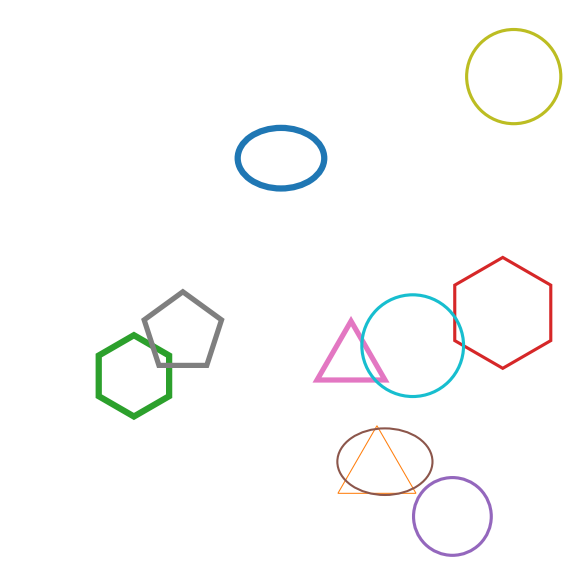[{"shape": "oval", "thickness": 3, "radius": 0.37, "center": [0.487, 0.725]}, {"shape": "triangle", "thickness": 0.5, "radius": 0.39, "center": [0.653, 0.184]}, {"shape": "hexagon", "thickness": 3, "radius": 0.35, "center": [0.232, 0.348]}, {"shape": "hexagon", "thickness": 1.5, "radius": 0.48, "center": [0.871, 0.457]}, {"shape": "circle", "thickness": 1.5, "radius": 0.34, "center": [0.783, 0.105]}, {"shape": "oval", "thickness": 1, "radius": 0.41, "center": [0.667, 0.2]}, {"shape": "triangle", "thickness": 2.5, "radius": 0.34, "center": [0.608, 0.375]}, {"shape": "pentagon", "thickness": 2.5, "radius": 0.35, "center": [0.317, 0.423]}, {"shape": "circle", "thickness": 1.5, "radius": 0.41, "center": [0.89, 0.867]}, {"shape": "circle", "thickness": 1.5, "radius": 0.44, "center": [0.715, 0.401]}]